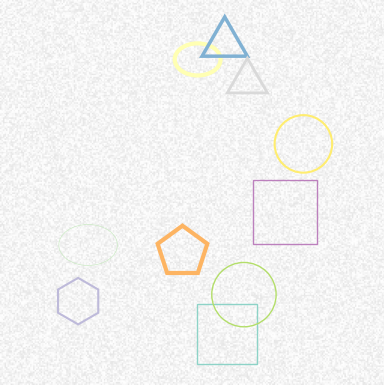[{"shape": "square", "thickness": 1, "radius": 0.39, "center": [0.59, 0.133]}, {"shape": "oval", "thickness": 3, "radius": 0.3, "center": [0.513, 0.846]}, {"shape": "hexagon", "thickness": 1.5, "radius": 0.3, "center": [0.203, 0.218]}, {"shape": "triangle", "thickness": 2.5, "radius": 0.34, "center": [0.584, 0.888]}, {"shape": "pentagon", "thickness": 3, "radius": 0.34, "center": [0.474, 0.346]}, {"shape": "circle", "thickness": 1, "radius": 0.42, "center": [0.634, 0.235]}, {"shape": "triangle", "thickness": 2, "radius": 0.3, "center": [0.642, 0.789]}, {"shape": "square", "thickness": 1, "radius": 0.41, "center": [0.74, 0.449]}, {"shape": "oval", "thickness": 0.5, "radius": 0.38, "center": [0.229, 0.364]}, {"shape": "circle", "thickness": 1.5, "radius": 0.37, "center": [0.788, 0.626]}]